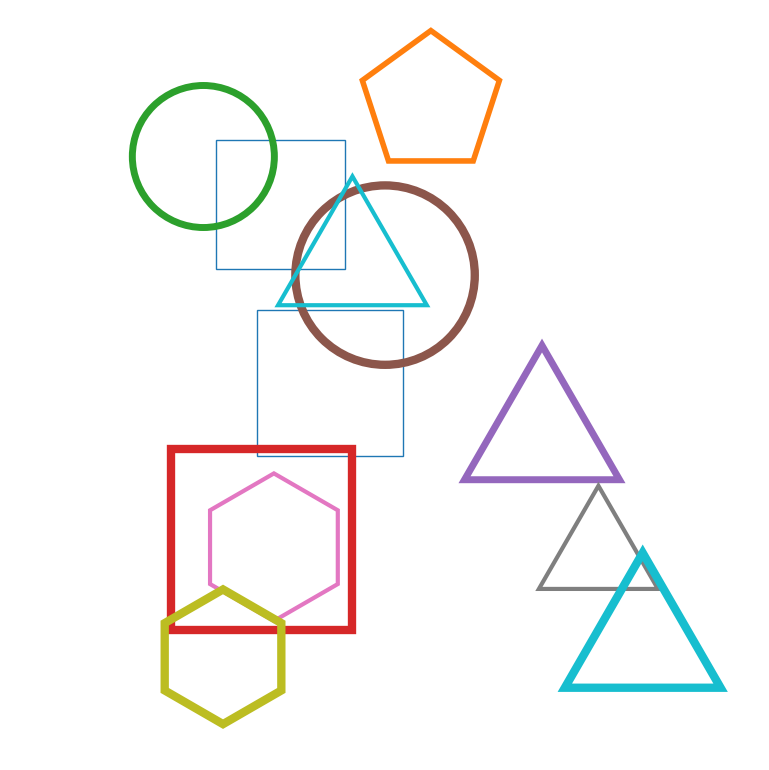[{"shape": "square", "thickness": 0.5, "radius": 0.42, "center": [0.365, 0.735]}, {"shape": "square", "thickness": 0.5, "radius": 0.48, "center": [0.428, 0.503]}, {"shape": "pentagon", "thickness": 2, "radius": 0.47, "center": [0.56, 0.867]}, {"shape": "circle", "thickness": 2.5, "radius": 0.46, "center": [0.264, 0.797]}, {"shape": "square", "thickness": 3, "radius": 0.59, "center": [0.339, 0.299]}, {"shape": "triangle", "thickness": 2.5, "radius": 0.58, "center": [0.704, 0.435]}, {"shape": "circle", "thickness": 3, "radius": 0.58, "center": [0.5, 0.643]}, {"shape": "hexagon", "thickness": 1.5, "radius": 0.48, "center": [0.356, 0.289]}, {"shape": "triangle", "thickness": 1.5, "radius": 0.45, "center": [0.777, 0.28]}, {"shape": "hexagon", "thickness": 3, "radius": 0.44, "center": [0.29, 0.147]}, {"shape": "triangle", "thickness": 3, "radius": 0.58, "center": [0.835, 0.165]}, {"shape": "triangle", "thickness": 1.5, "radius": 0.56, "center": [0.458, 0.659]}]